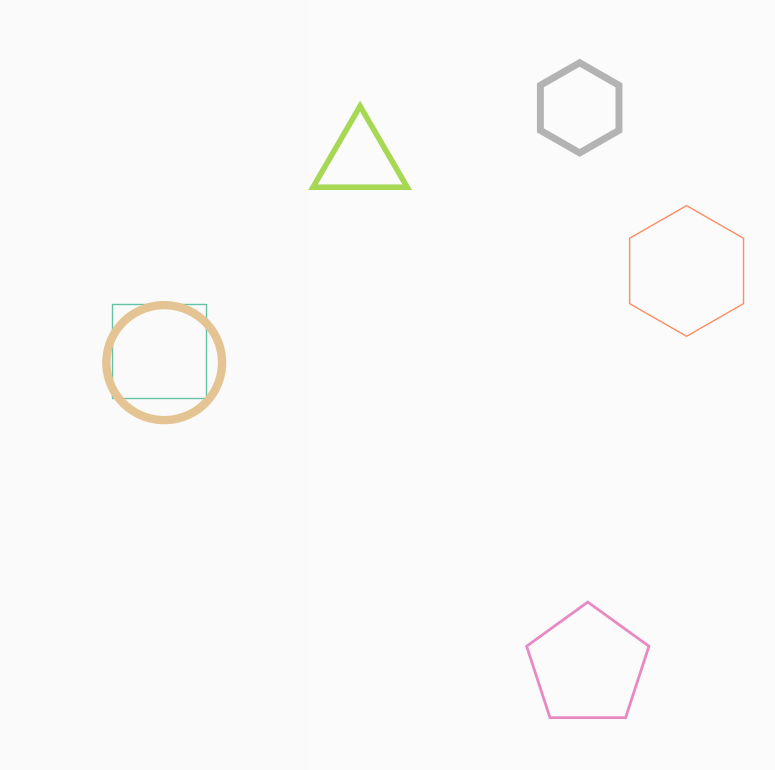[{"shape": "square", "thickness": 0.5, "radius": 0.3, "center": [0.205, 0.545]}, {"shape": "hexagon", "thickness": 0.5, "radius": 0.42, "center": [0.886, 0.648]}, {"shape": "pentagon", "thickness": 1, "radius": 0.41, "center": [0.758, 0.135]}, {"shape": "triangle", "thickness": 2, "radius": 0.35, "center": [0.465, 0.792]}, {"shape": "circle", "thickness": 3, "radius": 0.37, "center": [0.212, 0.529]}, {"shape": "hexagon", "thickness": 2.5, "radius": 0.29, "center": [0.748, 0.86]}]